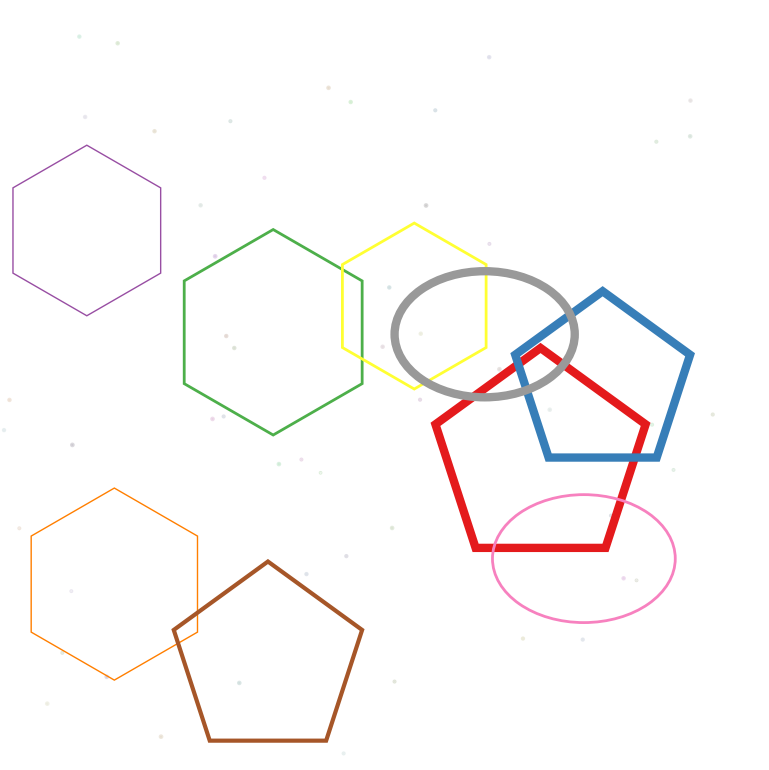[{"shape": "pentagon", "thickness": 3, "radius": 0.72, "center": [0.702, 0.405]}, {"shape": "pentagon", "thickness": 3, "radius": 0.6, "center": [0.783, 0.502]}, {"shape": "hexagon", "thickness": 1, "radius": 0.67, "center": [0.355, 0.568]}, {"shape": "hexagon", "thickness": 0.5, "radius": 0.55, "center": [0.113, 0.701]}, {"shape": "hexagon", "thickness": 0.5, "radius": 0.62, "center": [0.148, 0.241]}, {"shape": "hexagon", "thickness": 1, "radius": 0.54, "center": [0.538, 0.603]}, {"shape": "pentagon", "thickness": 1.5, "radius": 0.64, "center": [0.348, 0.142]}, {"shape": "oval", "thickness": 1, "radius": 0.59, "center": [0.758, 0.275]}, {"shape": "oval", "thickness": 3, "radius": 0.58, "center": [0.629, 0.566]}]